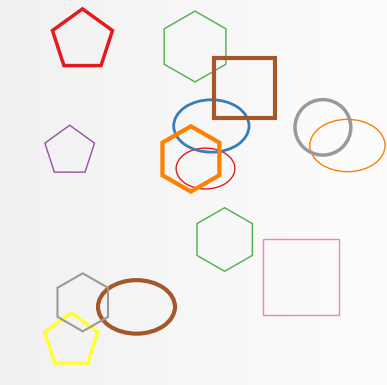[{"shape": "pentagon", "thickness": 2.5, "radius": 0.41, "center": [0.213, 0.896]}, {"shape": "oval", "thickness": 1, "radius": 0.38, "center": [0.53, 0.562]}, {"shape": "oval", "thickness": 2, "radius": 0.49, "center": [0.545, 0.673]}, {"shape": "hexagon", "thickness": 1, "radius": 0.46, "center": [0.503, 0.879]}, {"shape": "hexagon", "thickness": 1, "radius": 0.41, "center": [0.58, 0.378]}, {"shape": "pentagon", "thickness": 1, "radius": 0.34, "center": [0.18, 0.607]}, {"shape": "hexagon", "thickness": 3, "radius": 0.42, "center": [0.493, 0.587]}, {"shape": "oval", "thickness": 1, "radius": 0.49, "center": [0.897, 0.622]}, {"shape": "pentagon", "thickness": 2.5, "radius": 0.36, "center": [0.184, 0.115]}, {"shape": "oval", "thickness": 3, "radius": 0.5, "center": [0.352, 0.203]}, {"shape": "square", "thickness": 3, "radius": 0.39, "center": [0.631, 0.772]}, {"shape": "square", "thickness": 1, "radius": 0.49, "center": [0.776, 0.281]}, {"shape": "hexagon", "thickness": 1.5, "radius": 0.38, "center": [0.214, 0.215]}, {"shape": "circle", "thickness": 2.5, "radius": 0.36, "center": [0.833, 0.669]}]